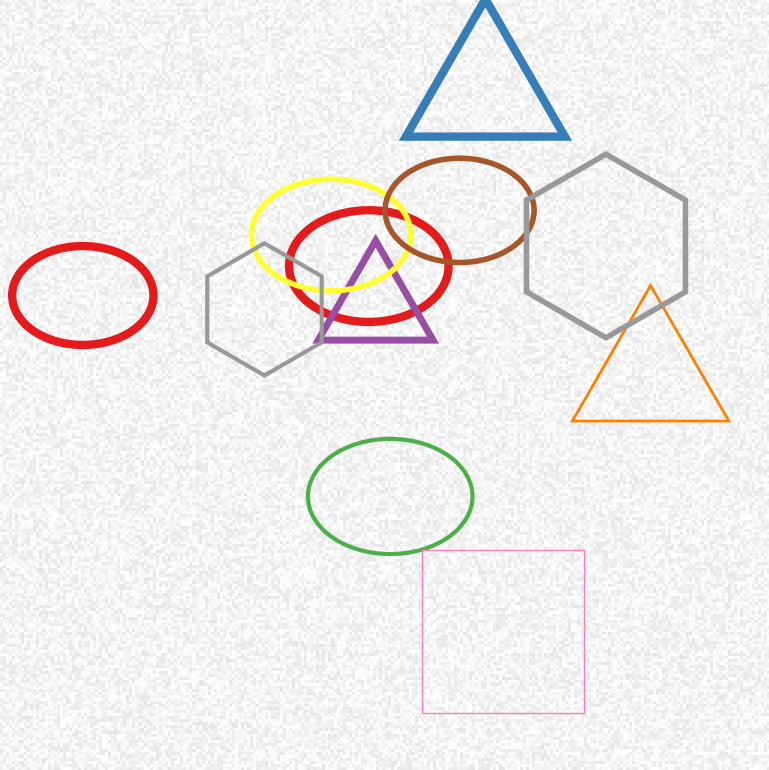[{"shape": "oval", "thickness": 3, "radius": 0.46, "center": [0.108, 0.616]}, {"shape": "oval", "thickness": 3, "radius": 0.52, "center": [0.479, 0.654]}, {"shape": "triangle", "thickness": 3, "radius": 0.6, "center": [0.63, 0.882]}, {"shape": "oval", "thickness": 1.5, "radius": 0.53, "center": [0.507, 0.355]}, {"shape": "triangle", "thickness": 2.5, "radius": 0.43, "center": [0.488, 0.601]}, {"shape": "triangle", "thickness": 1, "radius": 0.59, "center": [0.845, 0.512]}, {"shape": "oval", "thickness": 2, "radius": 0.52, "center": [0.43, 0.695]}, {"shape": "oval", "thickness": 2, "radius": 0.48, "center": [0.597, 0.727]}, {"shape": "square", "thickness": 0.5, "radius": 0.53, "center": [0.653, 0.18]}, {"shape": "hexagon", "thickness": 1.5, "radius": 0.43, "center": [0.343, 0.598]}, {"shape": "hexagon", "thickness": 2, "radius": 0.6, "center": [0.787, 0.681]}]